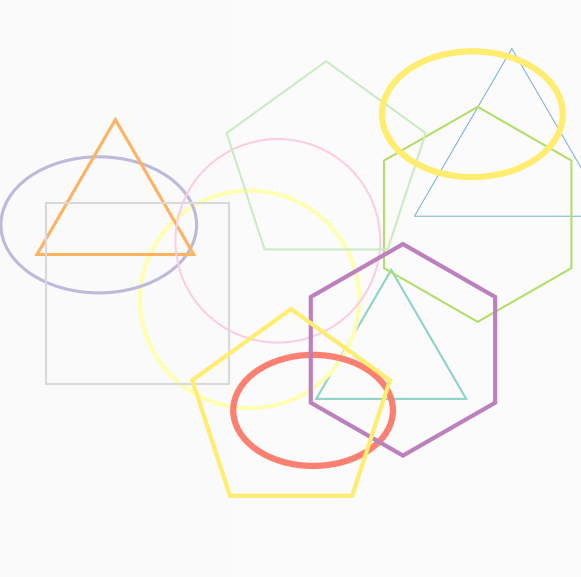[{"shape": "triangle", "thickness": 1, "radius": 0.74, "center": [0.673, 0.383]}, {"shape": "circle", "thickness": 2, "radius": 0.94, "center": [0.429, 0.481]}, {"shape": "oval", "thickness": 1.5, "radius": 0.84, "center": [0.17, 0.61]}, {"shape": "oval", "thickness": 3, "radius": 0.69, "center": [0.539, 0.288]}, {"shape": "triangle", "thickness": 0.5, "radius": 0.97, "center": [0.881, 0.721]}, {"shape": "triangle", "thickness": 1.5, "radius": 0.78, "center": [0.198, 0.636]}, {"shape": "hexagon", "thickness": 1, "radius": 0.93, "center": [0.822, 0.628]}, {"shape": "circle", "thickness": 1, "radius": 0.88, "center": [0.478, 0.582]}, {"shape": "square", "thickness": 1, "radius": 0.79, "center": [0.236, 0.49]}, {"shape": "hexagon", "thickness": 2, "radius": 0.92, "center": [0.693, 0.393]}, {"shape": "pentagon", "thickness": 1, "radius": 0.9, "center": [0.561, 0.713]}, {"shape": "oval", "thickness": 3, "radius": 0.78, "center": [0.813, 0.801]}, {"shape": "pentagon", "thickness": 2, "radius": 0.89, "center": [0.501, 0.285]}]